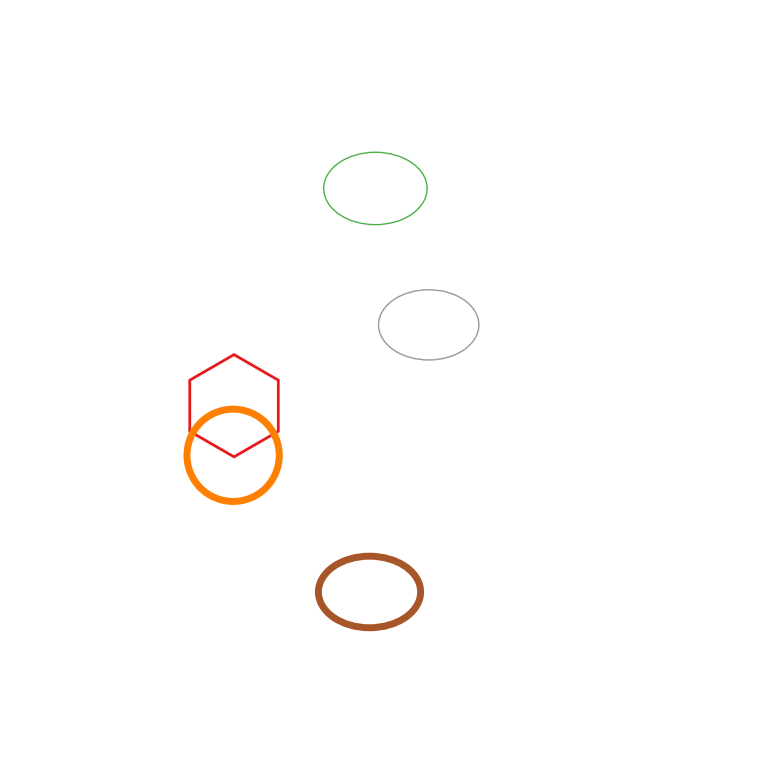[{"shape": "hexagon", "thickness": 1, "radius": 0.33, "center": [0.304, 0.473]}, {"shape": "oval", "thickness": 0.5, "radius": 0.34, "center": [0.488, 0.755]}, {"shape": "circle", "thickness": 2.5, "radius": 0.3, "center": [0.303, 0.409]}, {"shape": "oval", "thickness": 2.5, "radius": 0.33, "center": [0.48, 0.231]}, {"shape": "oval", "thickness": 0.5, "radius": 0.33, "center": [0.557, 0.578]}]